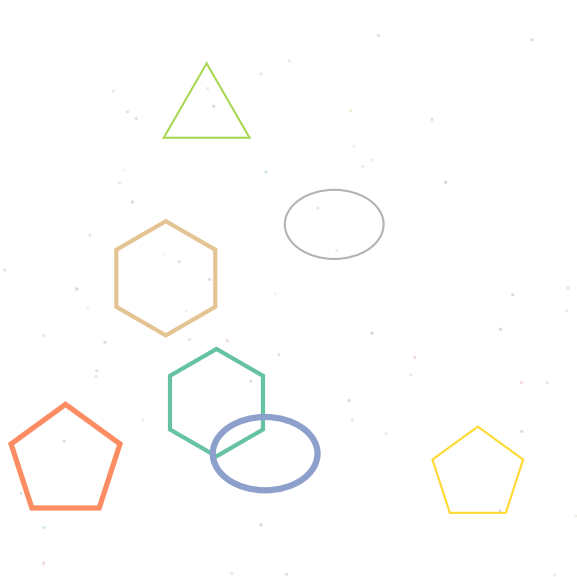[{"shape": "hexagon", "thickness": 2, "radius": 0.46, "center": [0.375, 0.302]}, {"shape": "pentagon", "thickness": 2.5, "radius": 0.5, "center": [0.113, 0.2]}, {"shape": "oval", "thickness": 3, "radius": 0.45, "center": [0.459, 0.214]}, {"shape": "triangle", "thickness": 1, "radius": 0.43, "center": [0.358, 0.804]}, {"shape": "pentagon", "thickness": 1, "radius": 0.41, "center": [0.827, 0.178]}, {"shape": "hexagon", "thickness": 2, "radius": 0.49, "center": [0.287, 0.517]}, {"shape": "oval", "thickness": 1, "radius": 0.43, "center": [0.579, 0.611]}]